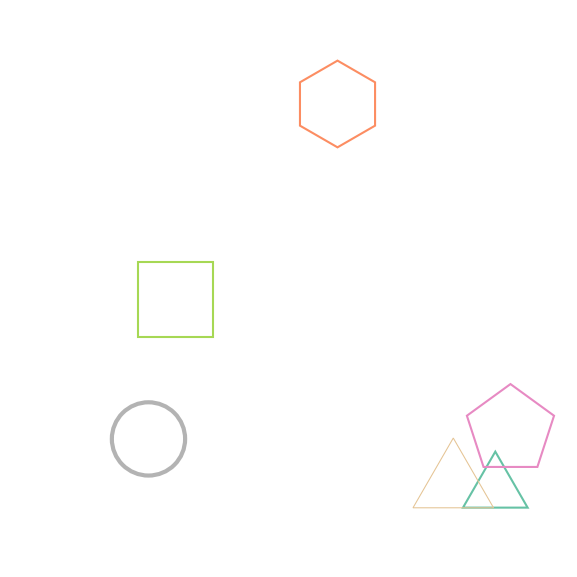[{"shape": "triangle", "thickness": 1, "radius": 0.32, "center": [0.858, 0.152]}, {"shape": "hexagon", "thickness": 1, "radius": 0.38, "center": [0.584, 0.819]}, {"shape": "pentagon", "thickness": 1, "radius": 0.4, "center": [0.884, 0.255]}, {"shape": "square", "thickness": 1, "radius": 0.32, "center": [0.304, 0.48]}, {"shape": "triangle", "thickness": 0.5, "radius": 0.4, "center": [0.785, 0.16]}, {"shape": "circle", "thickness": 2, "radius": 0.32, "center": [0.257, 0.239]}]